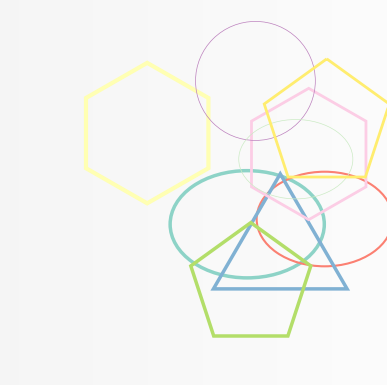[{"shape": "oval", "thickness": 2.5, "radius": 0.99, "center": [0.638, 0.417]}, {"shape": "hexagon", "thickness": 3, "radius": 0.91, "center": [0.38, 0.654]}, {"shape": "oval", "thickness": 1.5, "radius": 0.88, "center": [0.838, 0.431]}, {"shape": "triangle", "thickness": 2.5, "radius": 1.0, "center": [0.723, 0.349]}, {"shape": "pentagon", "thickness": 2.5, "radius": 0.81, "center": [0.647, 0.259]}, {"shape": "hexagon", "thickness": 2, "radius": 0.85, "center": [0.797, 0.6]}, {"shape": "circle", "thickness": 0.5, "radius": 0.77, "center": [0.659, 0.79]}, {"shape": "oval", "thickness": 0.5, "radius": 0.74, "center": [0.763, 0.586]}, {"shape": "pentagon", "thickness": 2, "radius": 0.85, "center": [0.843, 0.677]}]